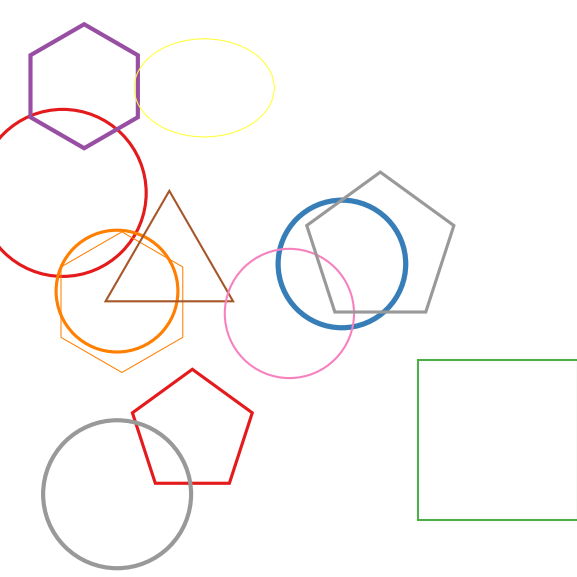[{"shape": "pentagon", "thickness": 1.5, "radius": 0.55, "center": [0.333, 0.251]}, {"shape": "circle", "thickness": 1.5, "radius": 0.72, "center": [0.109, 0.665]}, {"shape": "circle", "thickness": 2.5, "radius": 0.55, "center": [0.592, 0.542]}, {"shape": "square", "thickness": 1, "radius": 0.69, "center": [0.862, 0.238]}, {"shape": "hexagon", "thickness": 2, "radius": 0.54, "center": [0.146, 0.85]}, {"shape": "circle", "thickness": 1.5, "radius": 0.53, "center": [0.203, 0.495]}, {"shape": "hexagon", "thickness": 0.5, "radius": 0.61, "center": [0.211, 0.476]}, {"shape": "oval", "thickness": 0.5, "radius": 0.61, "center": [0.354, 0.847]}, {"shape": "triangle", "thickness": 1, "radius": 0.64, "center": [0.293, 0.541]}, {"shape": "circle", "thickness": 1, "radius": 0.56, "center": [0.501, 0.456]}, {"shape": "circle", "thickness": 2, "radius": 0.64, "center": [0.203, 0.143]}, {"shape": "pentagon", "thickness": 1.5, "radius": 0.67, "center": [0.659, 0.567]}]